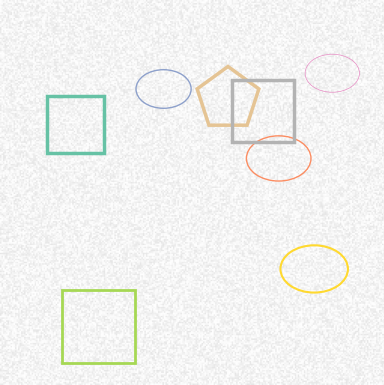[{"shape": "square", "thickness": 2.5, "radius": 0.37, "center": [0.195, 0.677]}, {"shape": "oval", "thickness": 1, "radius": 0.42, "center": [0.724, 0.588]}, {"shape": "oval", "thickness": 1, "radius": 0.36, "center": [0.425, 0.769]}, {"shape": "oval", "thickness": 0.5, "radius": 0.35, "center": [0.863, 0.81]}, {"shape": "square", "thickness": 2, "radius": 0.47, "center": [0.256, 0.153]}, {"shape": "oval", "thickness": 1.5, "radius": 0.44, "center": [0.816, 0.301]}, {"shape": "pentagon", "thickness": 2.5, "radius": 0.42, "center": [0.592, 0.743]}, {"shape": "square", "thickness": 2.5, "radius": 0.4, "center": [0.683, 0.713]}]